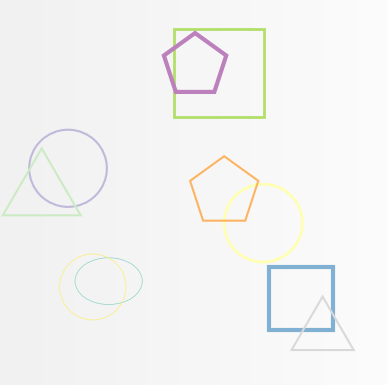[{"shape": "oval", "thickness": 0.5, "radius": 0.43, "center": [0.28, 0.27]}, {"shape": "circle", "thickness": 2, "radius": 0.51, "center": [0.679, 0.421]}, {"shape": "circle", "thickness": 1.5, "radius": 0.5, "center": [0.176, 0.563]}, {"shape": "square", "thickness": 3, "radius": 0.41, "center": [0.777, 0.224]}, {"shape": "pentagon", "thickness": 1.5, "radius": 0.46, "center": [0.579, 0.502]}, {"shape": "square", "thickness": 2, "radius": 0.58, "center": [0.565, 0.81]}, {"shape": "triangle", "thickness": 1.5, "radius": 0.46, "center": [0.833, 0.137]}, {"shape": "pentagon", "thickness": 3, "radius": 0.42, "center": [0.503, 0.83]}, {"shape": "triangle", "thickness": 1.5, "radius": 0.58, "center": [0.108, 0.499]}, {"shape": "circle", "thickness": 0.5, "radius": 0.43, "center": [0.24, 0.255]}]